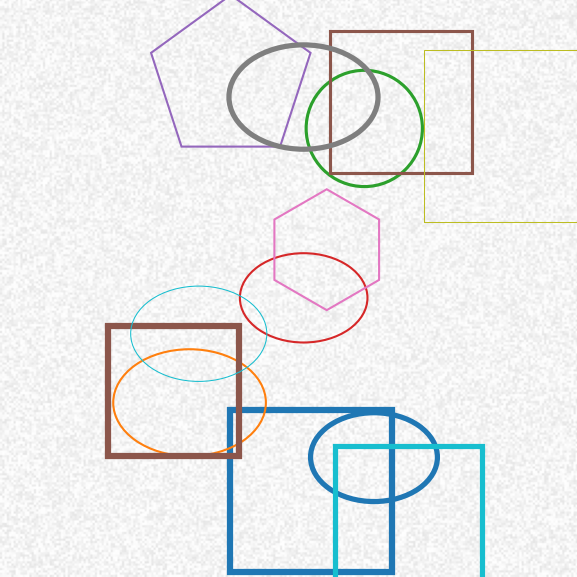[{"shape": "oval", "thickness": 2.5, "radius": 0.55, "center": [0.648, 0.208]}, {"shape": "square", "thickness": 3, "radius": 0.7, "center": [0.538, 0.149]}, {"shape": "oval", "thickness": 1, "radius": 0.66, "center": [0.328, 0.302]}, {"shape": "circle", "thickness": 1.5, "radius": 0.5, "center": [0.631, 0.777]}, {"shape": "oval", "thickness": 1, "radius": 0.55, "center": [0.526, 0.483]}, {"shape": "pentagon", "thickness": 1, "radius": 0.73, "center": [0.4, 0.863]}, {"shape": "square", "thickness": 3, "radius": 0.56, "center": [0.3, 0.322]}, {"shape": "square", "thickness": 1.5, "radius": 0.62, "center": [0.694, 0.823]}, {"shape": "hexagon", "thickness": 1, "radius": 0.52, "center": [0.566, 0.567]}, {"shape": "oval", "thickness": 2.5, "radius": 0.65, "center": [0.526, 0.831]}, {"shape": "square", "thickness": 0.5, "radius": 0.74, "center": [0.883, 0.764]}, {"shape": "square", "thickness": 2.5, "radius": 0.63, "center": [0.707, 0.101]}, {"shape": "oval", "thickness": 0.5, "radius": 0.59, "center": [0.344, 0.421]}]